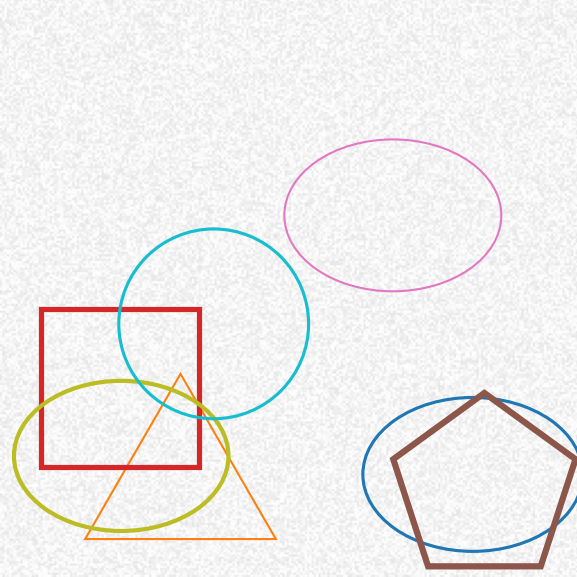[{"shape": "oval", "thickness": 1.5, "radius": 0.95, "center": [0.819, 0.178]}, {"shape": "triangle", "thickness": 1, "radius": 0.95, "center": [0.313, 0.161]}, {"shape": "square", "thickness": 2.5, "radius": 0.68, "center": [0.207, 0.328]}, {"shape": "pentagon", "thickness": 3, "radius": 0.83, "center": [0.839, 0.153]}, {"shape": "oval", "thickness": 1, "radius": 0.94, "center": [0.68, 0.626]}, {"shape": "oval", "thickness": 2, "radius": 0.93, "center": [0.21, 0.21]}, {"shape": "circle", "thickness": 1.5, "radius": 0.82, "center": [0.37, 0.438]}]